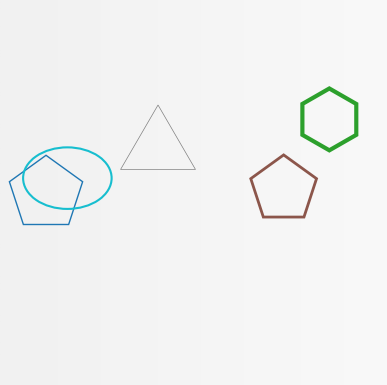[{"shape": "pentagon", "thickness": 1, "radius": 0.5, "center": [0.119, 0.497]}, {"shape": "hexagon", "thickness": 3, "radius": 0.4, "center": [0.85, 0.69]}, {"shape": "pentagon", "thickness": 2, "radius": 0.45, "center": [0.732, 0.508]}, {"shape": "triangle", "thickness": 0.5, "radius": 0.56, "center": [0.408, 0.616]}, {"shape": "oval", "thickness": 1.5, "radius": 0.57, "center": [0.174, 0.537]}]